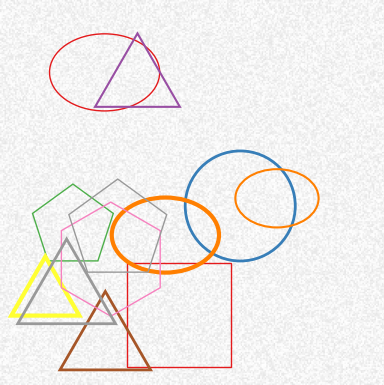[{"shape": "oval", "thickness": 1, "radius": 0.72, "center": [0.272, 0.812]}, {"shape": "square", "thickness": 1, "radius": 0.68, "center": [0.465, 0.183]}, {"shape": "circle", "thickness": 2, "radius": 0.71, "center": [0.624, 0.465]}, {"shape": "pentagon", "thickness": 1, "radius": 0.55, "center": [0.189, 0.412]}, {"shape": "triangle", "thickness": 1.5, "radius": 0.64, "center": [0.357, 0.786]}, {"shape": "oval", "thickness": 1.5, "radius": 0.54, "center": [0.719, 0.485]}, {"shape": "oval", "thickness": 3, "radius": 0.7, "center": [0.43, 0.389]}, {"shape": "triangle", "thickness": 3, "radius": 0.51, "center": [0.118, 0.231]}, {"shape": "triangle", "thickness": 2, "radius": 0.68, "center": [0.274, 0.107]}, {"shape": "hexagon", "thickness": 1, "radius": 0.74, "center": [0.288, 0.327]}, {"shape": "pentagon", "thickness": 1, "radius": 0.67, "center": [0.306, 0.401]}, {"shape": "triangle", "thickness": 2, "radius": 0.73, "center": [0.173, 0.232]}]